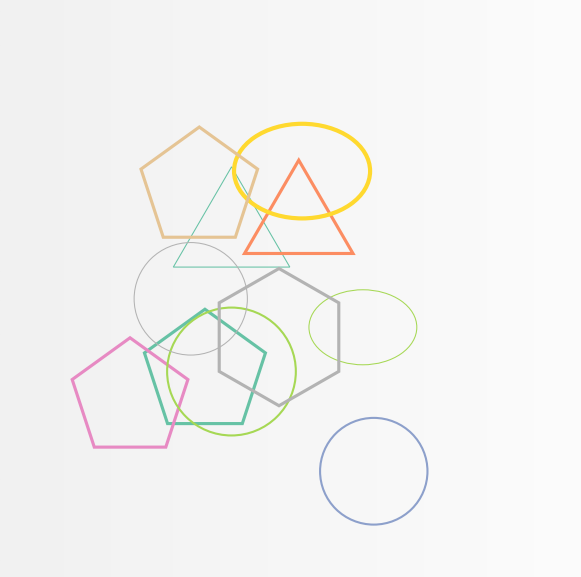[{"shape": "pentagon", "thickness": 1.5, "radius": 0.55, "center": [0.353, 0.354]}, {"shape": "triangle", "thickness": 0.5, "radius": 0.58, "center": [0.398, 0.595]}, {"shape": "triangle", "thickness": 1.5, "radius": 0.54, "center": [0.514, 0.614]}, {"shape": "circle", "thickness": 1, "radius": 0.46, "center": [0.643, 0.183]}, {"shape": "pentagon", "thickness": 1.5, "radius": 0.52, "center": [0.224, 0.31]}, {"shape": "circle", "thickness": 1, "radius": 0.55, "center": [0.398, 0.356]}, {"shape": "oval", "thickness": 0.5, "radius": 0.46, "center": [0.624, 0.432]}, {"shape": "oval", "thickness": 2, "radius": 0.59, "center": [0.52, 0.703]}, {"shape": "pentagon", "thickness": 1.5, "radius": 0.53, "center": [0.343, 0.674]}, {"shape": "circle", "thickness": 0.5, "radius": 0.49, "center": [0.328, 0.482]}, {"shape": "hexagon", "thickness": 1.5, "radius": 0.59, "center": [0.48, 0.415]}]